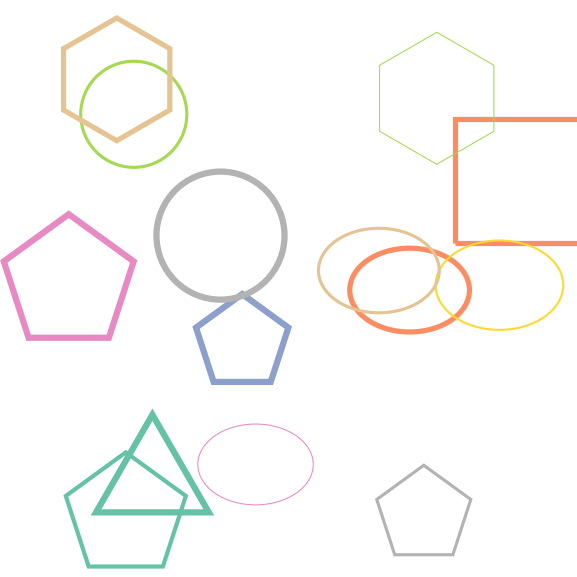[{"shape": "triangle", "thickness": 3, "radius": 0.56, "center": [0.264, 0.168]}, {"shape": "pentagon", "thickness": 2, "radius": 0.55, "center": [0.218, 0.107]}, {"shape": "oval", "thickness": 2.5, "radius": 0.52, "center": [0.709, 0.497]}, {"shape": "square", "thickness": 2.5, "radius": 0.54, "center": [0.895, 0.686]}, {"shape": "pentagon", "thickness": 3, "radius": 0.42, "center": [0.419, 0.406]}, {"shape": "oval", "thickness": 0.5, "radius": 0.5, "center": [0.442, 0.195]}, {"shape": "pentagon", "thickness": 3, "radius": 0.59, "center": [0.119, 0.51]}, {"shape": "circle", "thickness": 1.5, "radius": 0.46, "center": [0.232, 0.801]}, {"shape": "hexagon", "thickness": 0.5, "radius": 0.57, "center": [0.756, 0.829]}, {"shape": "oval", "thickness": 1, "radius": 0.55, "center": [0.865, 0.505]}, {"shape": "oval", "thickness": 1.5, "radius": 0.52, "center": [0.656, 0.531]}, {"shape": "hexagon", "thickness": 2.5, "radius": 0.53, "center": [0.202, 0.862]}, {"shape": "pentagon", "thickness": 1.5, "radius": 0.43, "center": [0.734, 0.108]}, {"shape": "circle", "thickness": 3, "radius": 0.55, "center": [0.382, 0.591]}]